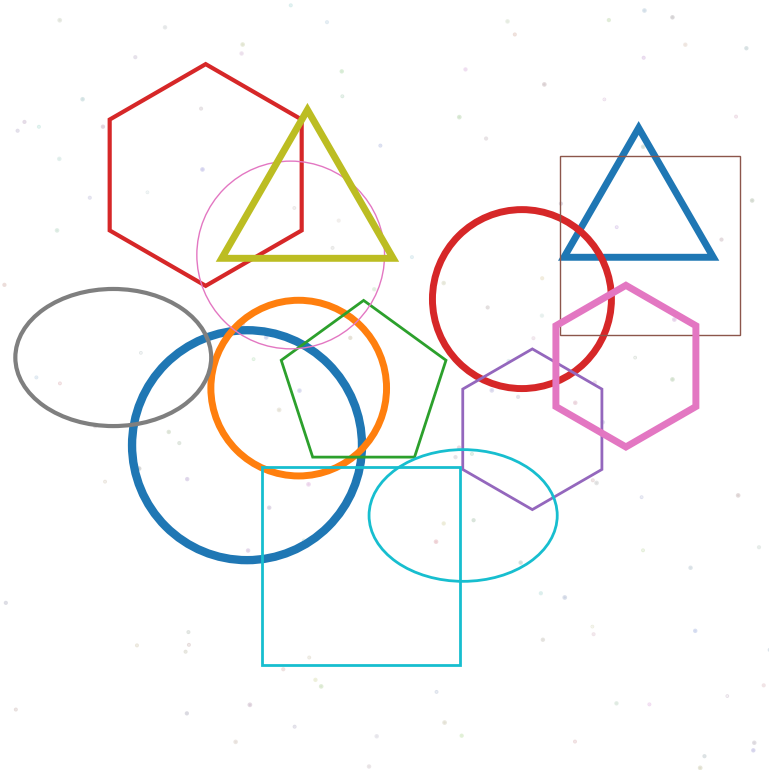[{"shape": "circle", "thickness": 3, "radius": 0.75, "center": [0.321, 0.422]}, {"shape": "triangle", "thickness": 2.5, "radius": 0.56, "center": [0.829, 0.722]}, {"shape": "circle", "thickness": 2.5, "radius": 0.57, "center": [0.388, 0.496]}, {"shape": "pentagon", "thickness": 1, "radius": 0.56, "center": [0.472, 0.497]}, {"shape": "hexagon", "thickness": 1.5, "radius": 0.72, "center": [0.267, 0.773]}, {"shape": "circle", "thickness": 2.5, "radius": 0.58, "center": [0.678, 0.612]}, {"shape": "hexagon", "thickness": 1, "radius": 0.52, "center": [0.691, 0.443]}, {"shape": "square", "thickness": 0.5, "radius": 0.58, "center": [0.845, 0.681]}, {"shape": "hexagon", "thickness": 2.5, "radius": 0.52, "center": [0.813, 0.524]}, {"shape": "circle", "thickness": 0.5, "radius": 0.61, "center": [0.378, 0.669]}, {"shape": "oval", "thickness": 1.5, "radius": 0.64, "center": [0.147, 0.536]}, {"shape": "triangle", "thickness": 2.5, "radius": 0.64, "center": [0.399, 0.729]}, {"shape": "square", "thickness": 1, "radius": 0.64, "center": [0.469, 0.264]}, {"shape": "oval", "thickness": 1, "radius": 0.61, "center": [0.601, 0.331]}]